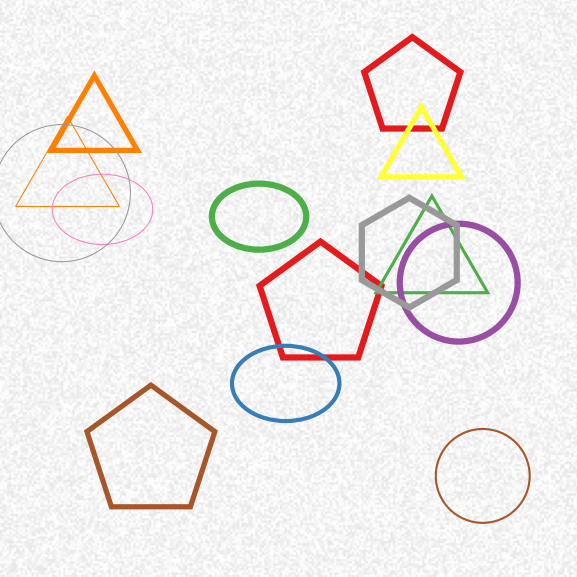[{"shape": "pentagon", "thickness": 3, "radius": 0.55, "center": [0.555, 0.47]}, {"shape": "pentagon", "thickness": 3, "radius": 0.44, "center": [0.714, 0.847]}, {"shape": "oval", "thickness": 2, "radius": 0.47, "center": [0.495, 0.335]}, {"shape": "triangle", "thickness": 1.5, "radius": 0.56, "center": [0.748, 0.548]}, {"shape": "oval", "thickness": 3, "radius": 0.41, "center": [0.449, 0.624]}, {"shape": "circle", "thickness": 3, "radius": 0.51, "center": [0.794, 0.51]}, {"shape": "triangle", "thickness": 0.5, "radius": 0.52, "center": [0.117, 0.694]}, {"shape": "triangle", "thickness": 2.5, "radius": 0.43, "center": [0.163, 0.782]}, {"shape": "triangle", "thickness": 2.5, "radius": 0.4, "center": [0.73, 0.733]}, {"shape": "circle", "thickness": 1, "radius": 0.41, "center": [0.836, 0.175]}, {"shape": "pentagon", "thickness": 2.5, "radius": 0.58, "center": [0.261, 0.216]}, {"shape": "oval", "thickness": 0.5, "radius": 0.44, "center": [0.177, 0.637]}, {"shape": "circle", "thickness": 0.5, "radius": 0.59, "center": [0.107, 0.665]}, {"shape": "hexagon", "thickness": 3, "radius": 0.47, "center": [0.709, 0.562]}]